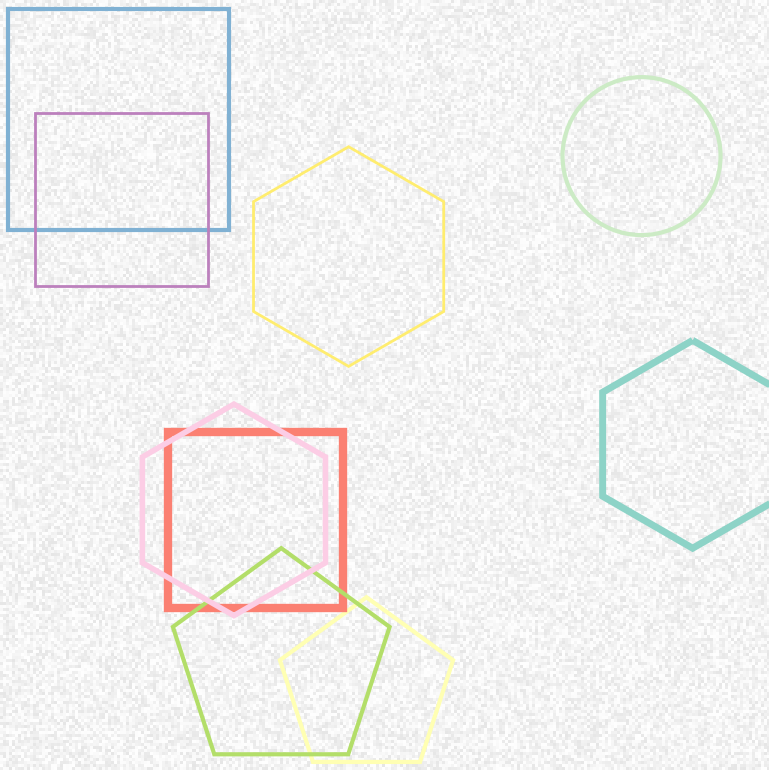[{"shape": "hexagon", "thickness": 2.5, "radius": 0.67, "center": [0.9, 0.423]}, {"shape": "pentagon", "thickness": 1.5, "radius": 0.59, "center": [0.476, 0.106]}, {"shape": "square", "thickness": 3, "radius": 0.57, "center": [0.332, 0.325]}, {"shape": "square", "thickness": 1.5, "radius": 0.72, "center": [0.153, 0.844]}, {"shape": "pentagon", "thickness": 1.5, "radius": 0.74, "center": [0.365, 0.14]}, {"shape": "hexagon", "thickness": 2, "radius": 0.69, "center": [0.304, 0.338]}, {"shape": "square", "thickness": 1, "radius": 0.56, "center": [0.158, 0.741]}, {"shape": "circle", "thickness": 1.5, "radius": 0.51, "center": [0.833, 0.797]}, {"shape": "hexagon", "thickness": 1, "radius": 0.71, "center": [0.453, 0.667]}]